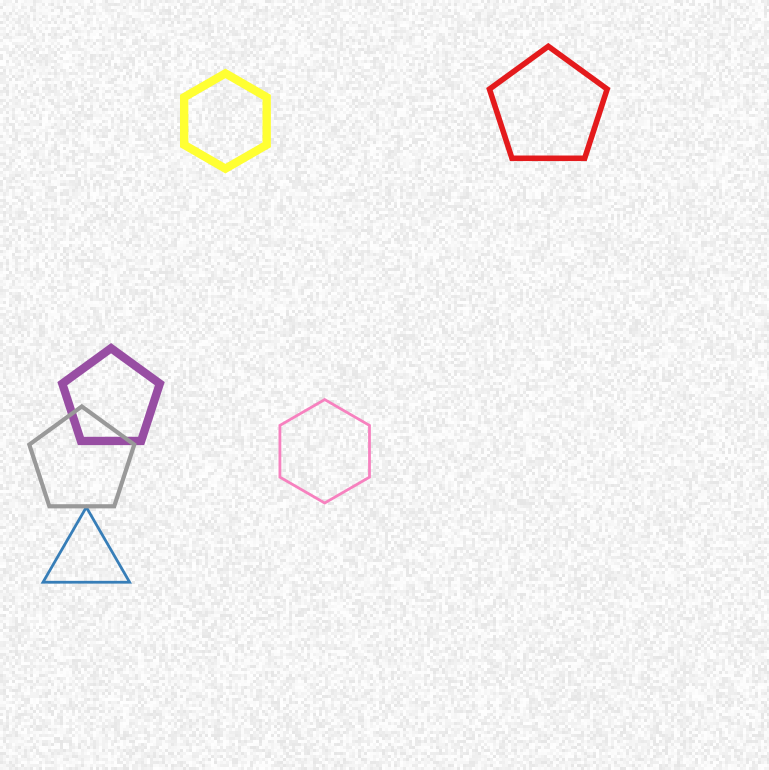[{"shape": "pentagon", "thickness": 2, "radius": 0.4, "center": [0.712, 0.859]}, {"shape": "triangle", "thickness": 1, "radius": 0.32, "center": [0.112, 0.276]}, {"shape": "pentagon", "thickness": 3, "radius": 0.33, "center": [0.144, 0.481]}, {"shape": "hexagon", "thickness": 3, "radius": 0.31, "center": [0.293, 0.843]}, {"shape": "hexagon", "thickness": 1, "radius": 0.34, "center": [0.422, 0.414]}, {"shape": "pentagon", "thickness": 1.5, "radius": 0.36, "center": [0.106, 0.4]}]